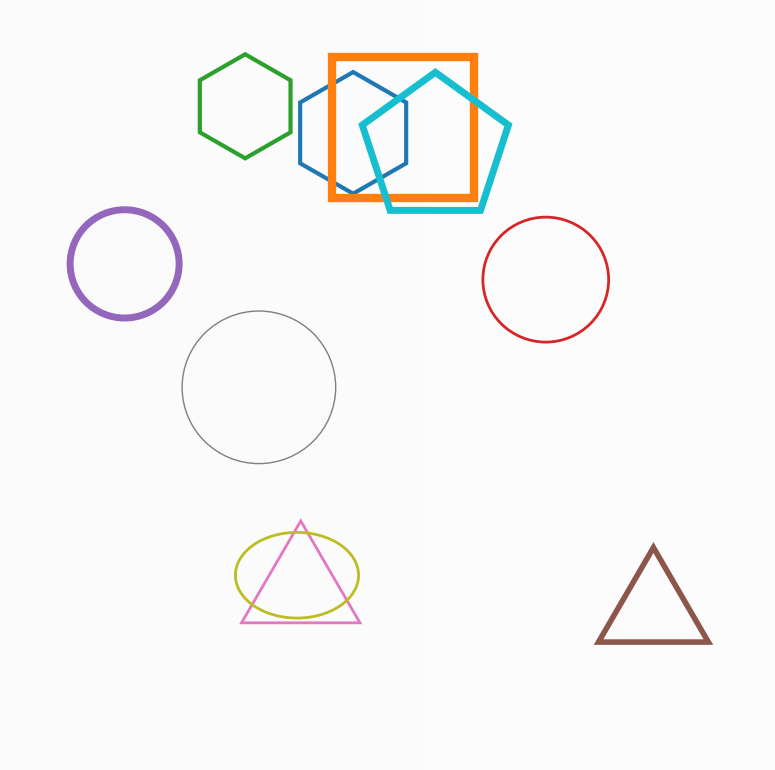[{"shape": "hexagon", "thickness": 1.5, "radius": 0.39, "center": [0.456, 0.827]}, {"shape": "square", "thickness": 3, "radius": 0.46, "center": [0.52, 0.835]}, {"shape": "hexagon", "thickness": 1.5, "radius": 0.34, "center": [0.316, 0.862]}, {"shape": "circle", "thickness": 1, "radius": 0.41, "center": [0.704, 0.637]}, {"shape": "circle", "thickness": 2.5, "radius": 0.35, "center": [0.161, 0.657]}, {"shape": "triangle", "thickness": 2, "radius": 0.41, "center": [0.843, 0.207]}, {"shape": "triangle", "thickness": 1, "radius": 0.44, "center": [0.388, 0.235]}, {"shape": "circle", "thickness": 0.5, "radius": 0.5, "center": [0.334, 0.497]}, {"shape": "oval", "thickness": 1, "radius": 0.4, "center": [0.383, 0.253]}, {"shape": "pentagon", "thickness": 2.5, "radius": 0.5, "center": [0.562, 0.807]}]